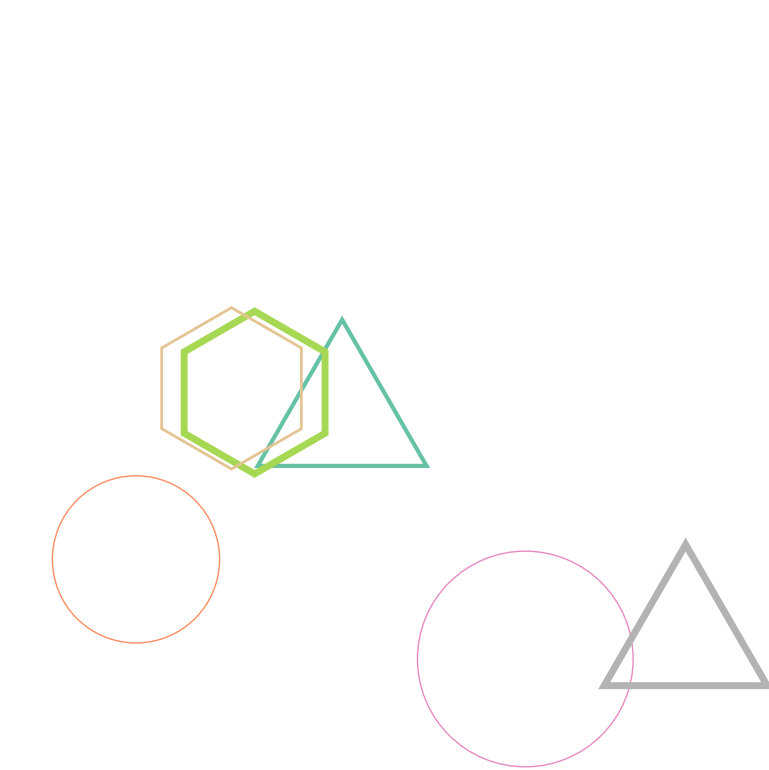[{"shape": "triangle", "thickness": 1.5, "radius": 0.63, "center": [0.444, 0.458]}, {"shape": "circle", "thickness": 0.5, "radius": 0.54, "center": [0.177, 0.274]}, {"shape": "circle", "thickness": 0.5, "radius": 0.7, "center": [0.682, 0.144]}, {"shape": "hexagon", "thickness": 2.5, "radius": 0.53, "center": [0.331, 0.49]}, {"shape": "hexagon", "thickness": 1, "radius": 0.52, "center": [0.301, 0.496]}, {"shape": "triangle", "thickness": 2.5, "radius": 0.61, "center": [0.89, 0.171]}]